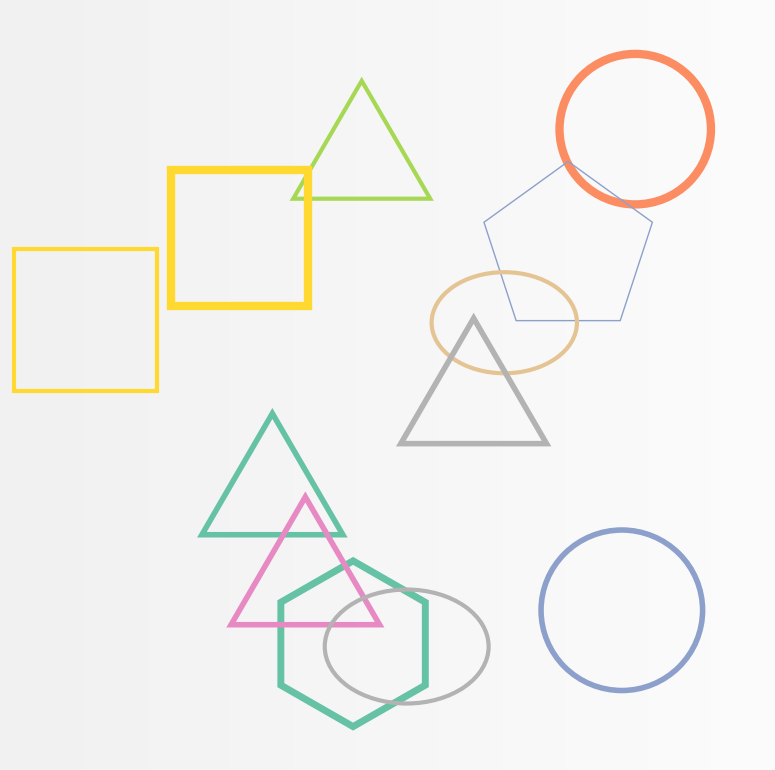[{"shape": "triangle", "thickness": 2, "radius": 0.52, "center": [0.351, 0.358]}, {"shape": "hexagon", "thickness": 2.5, "radius": 0.54, "center": [0.456, 0.164]}, {"shape": "circle", "thickness": 3, "radius": 0.49, "center": [0.82, 0.832]}, {"shape": "circle", "thickness": 2, "radius": 0.52, "center": [0.802, 0.207]}, {"shape": "pentagon", "thickness": 0.5, "radius": 0.57, "center": [0.733, 0.676]}, {"shape": "triangle", "thickness": 2, "radius": 0.55, "center": [0.394, 0.244]}, {"shape": "triangle", "thickness": 1.5, "radius": 0.51, "center": [0.467, 0.793]}, {"shape": "square", "thickness": 3, "radius": 0.44, "center": [0.309, 0.691]}, {"shape": "square", "thickness": 1.5, "radius": 0.46, "center": [0.11, 0.584]}, {"shape": "oval", "thickness": 1.5, "radius": 0.47, "center": [0.651, 0.581]}, {"shape": "oval", "thickness": 1.5, "radius": 0.53, "center": [0.525, 0.16]}, {"shape": "triangle", "thickness": 2, "radius": 0.54, "center": [0.611, 0.478]}]